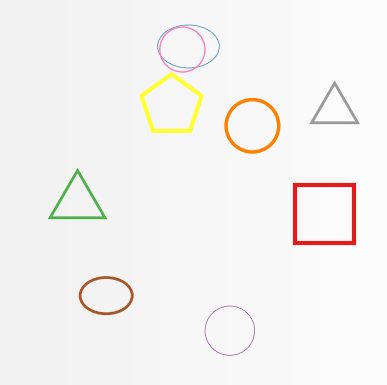[{"shape": "square", "thickness": 3, "radius": 0.38, "center": [0.837, 0.444]}, {"shape": "oval", "thickness": 0.5, "radius": 0.4, "center": [0.486, 0.879]}, {"shape": "triangle", "thickness": 2, "radius": 0.41, "center": [0.2, 0.475]}, {"shape": "circle", "thickness": 0.5, "radius": 0.32, "center": [0.593, 0.141]}, {"shape": "circle", "thickness": 2.5, "radius": 0.34, "center": [0.651, 0.673]}, {"shape": "pentagon", "thickness": 3, "radius": 0.41, "center": [0.443, 0.726]}, {"shape": "oval", "thickness": 2, "radius": 0.34, "center": [0.274, 0.232]}, {"shape": "circle", "thickness": 1, "radius": 0.29, "center": [0.471, 0.871]}, {"shape": "triangle", "thickness": 2, "radius": 0.34, "center": [0.864, 0.715]}]